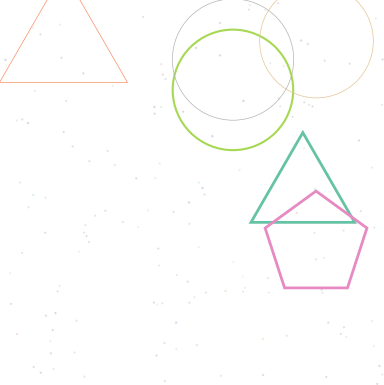[{"shape": "triangle", "thickness": 2, "radius": 0.78, "center": [0.787, 0.5]}, {"shape": "triangle", "thickness": 0.5, "radius": 0.96, "center": [0.165, 0.882]}, {"shape": "pentagon", "thickness": 2, "radius": 0.7, "center": [0.821, 0.365]}, {"shape": "circle", "thickness": 1.5, "radius": 0.78, "center": [0.605, 0.767]}, {"shape": "circle", "thickness": 0.5, "radius": 0.74, "center": [0.822, 0.893]}, {"shape": "circle", "thickness": 0.5, "radius": 0.79, "center": [0.605, 0.845]}]